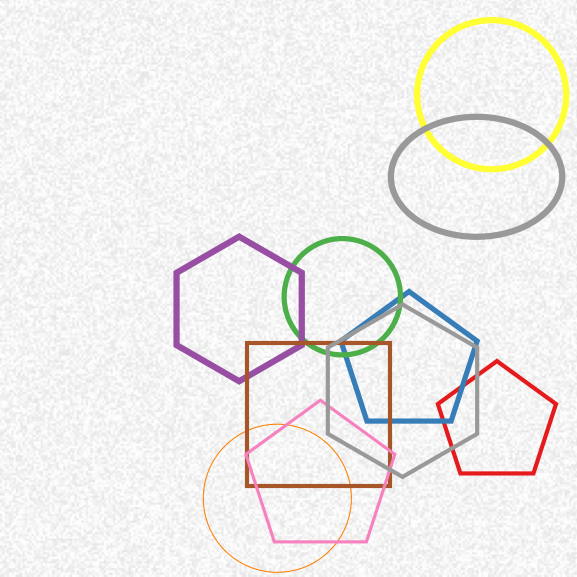[{"shape": "pentagon", "thickness": 2, "radius": 0.54, "center": [0.86, 0.266]}, {"shape": "pentagon", "thickness": 2.5, "radius": 0.62, "center": [0.708, 0.37]}, {"shape": "circle", "thickness": 2.5, "radius": 0.5, "center": [0.593, 0.485]}, {"shape": "hexagon", "thickness": 3, "radius": 0.63, "center": [0.414, 0.464]}, {"shape": "circle", "thickness": 0.5, "radius": 0.64, "center": [0.48, 0.136]}, {"shape": "circle", "thickness": 3, "radius": 0.65, "center": [0.851, 0.835]}, {"shape": "square", "thickness": 2, "radius": 0.62, "center": [0.551, 0.281]}, {"shape": "pentagon", "thickness": 1.5, "radius": 0.68, "center": [0.555, 0.17]}, {"shape": "oval", "thickness": 3, "radius": 0.74, "center": [0.825, 0.693]}, {"shape": "hexagon", "thickness": 2, "radius": 0.75, "center": [0.697, 0.323]}]